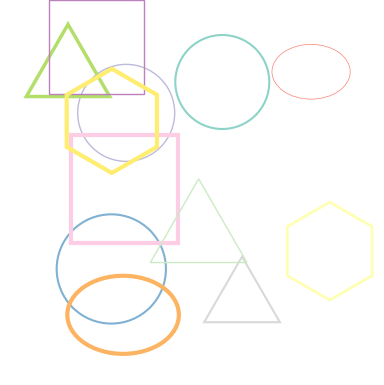[{"shape": "circle", "thickness": 1.5, "radius": 0.61, "center": [0.577, 0.787]}, {"shape": "hexagon", "thickness": 2, "radius": 0.64, "center": [0.856, 0.348]}, {"shape": "circle", "thickness": 1, "radius": 0.63, "center": [0.328, 0.707]}, {"shape": "oval", "thickness": 0.5, "radius": 0.51, "center": [0.808, 0.814]}, {"shape": "circle", "thickness": 1.5, "radius": 0.71, "center": [0.289, 0.301]}, {"shape": "oval", "thickness": 3, "radius": 0.72, "center": [0.32, 0.182]}, {"shape": "triangle", "thickness": 2.5, "radius": 0.62, "center": [0.177, 0.812]}, {"shape": "square", "thickness": 3, "radius": 0.7, "center": [0.324, 0.508]}, {"shape": "triangle", "thickness": 1.5, "radius": 0.57, "center": [0.629, 0.22]}, {"shape": "square", "thickness": 1, "radius": 0.61, "center": [0.251, 0.879]}, {"shape": "triangle", "thickness": 1, "radius": 0.72, "center": [0.516, 0.391]}, {"shape": "hexagon", "thickness": 3, "radius": 0.68, "center": [0.29, 0.686]}]